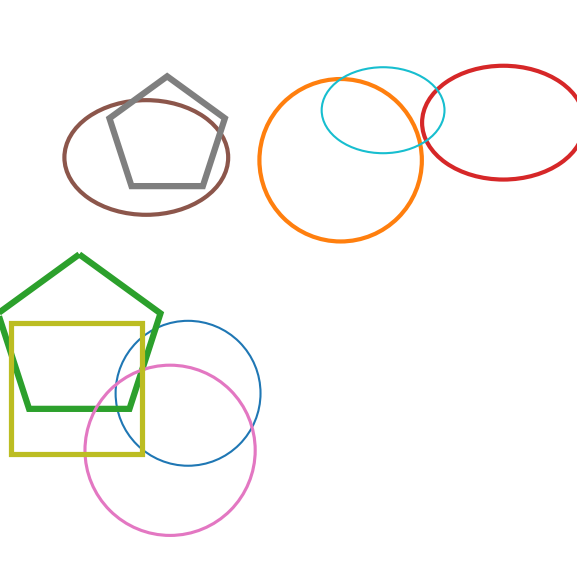[{"shape": "circle", "thickness": 1, "radius": 0.63, "center": [0.326, 0.318]}, {"shape": "circle", "thickness": 2, "radius": 0.7, "center": [0.59, 0.722]}, {"shape": "pentagon", "thickness": 3, "radius": 0.74, "center": [0.137, 0.411]}, {"shape": "oval", "thickness": 2, "radius": 0.7, "center": [0.872, 0.787]}, {"shape": "oval", "thickness": 2, "radius": 0.71, "center": [0.253, 0.726]}, {"shape": "circle", "thickness": 1.5, "radius": 0.74, "center": [0.295, 0.219]}, {"shape": "pentagon", "thickness": 3, "radius": 0.53, "center": [0.289, 0.762]}, {"shape": "square", "thickness": 2.5, "radius": 0.57, "center": [0.132, 0.326]}, {"shape": "oval", "thickness": 1, "radius": 0.53, "center": [0.663, 0.808]}]